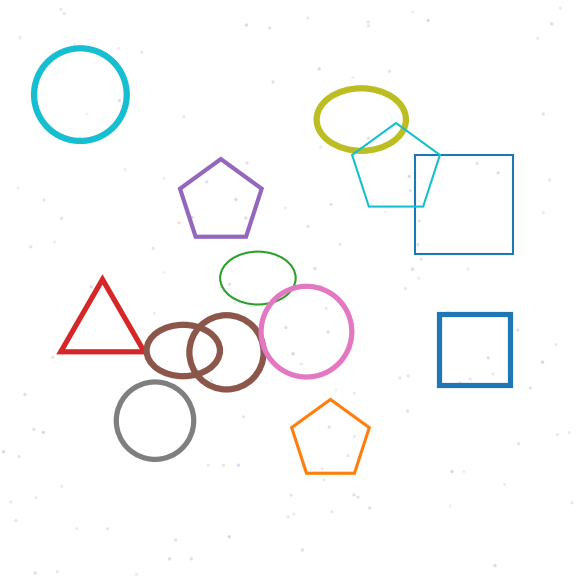[{"shape": "square", "thickness": 1, "radius": 0.43, "center": [0.804, 0.645]}, {"shape": "square", "thickness": 2.5, "radius": 0.31, "center": [0.822, 0.394]}, {"shape": "pentagon", "thickness": 1.5, "radius": 0.35, "center": [0.572, 0.237]}, {"shape": "oval", "thickness": 1, "radius": 0.33, "center": [0.447, 0.518]}, {"shape": "triangle", "thickness": 2.5, "radius": 0.42, "center": [0.177, 0.432]}, {"shape": "pentagon", "thickness": 2, "radius": 0.37, "center": [0.382, 0.649]}, {"shape": "oval", "thickness": 3, "radius": 0.32, "center": [0.317, 0.392]}, {"shape": "circle", "thickness": 3, "radius": 0.32, "center": [0.392, 0.389]}, {"shape": "circle", "thickness": 2.5, "radius": 0.39, "center": [0.531, 0.425]}, {"shape": "circle", "thickness": 2.5, "radius": 0.34, "center": [0.268, 0.271]}, {"shape": "oval", "thickness": 3, "radius": 0.39, "center": [0.626, 0.792]}, {"shape": "circle", "thickness": 3, "radius": 0.4, "center": [0.139, 0.835]}, {"shape": "pentagon", "thickness": 1, "radius": 0.4, "center": [0.686, 0.706]}]